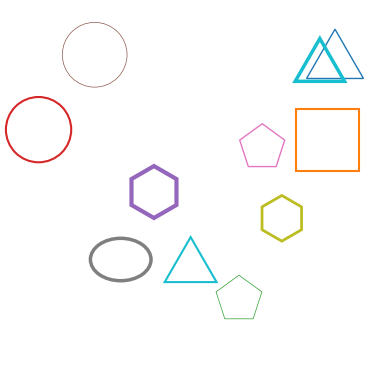[{"shape": "triangle", "thickness": 1, "radius": 0.43, "center": [0.87, 0.839]}, {"shape": "square", "thickness": 1.5, "radius": 0.41, "center": [0.85, 0.636]}, {"shape": "pentagon", "thickness": 0.5, "radius": 0.31, "center": [0.621, 0.223]}, {"shape": "circle", "thickness": 1.5, "radius": 0.42, "center": [0.1, 0.663]}, {"shape": "hexagon", "thickness": 3, "radius": 0.34, "center": [0.4, 0.501]}, {"shape": "circle", "thickness": 0.5, "radius": 0.42, "center": [0.246, 0.858]}, {"shape": "pentagon", "thickness": 1, "radius": 0.31, "center": [0.681, 0.617]}, {"shape": "oval", "thickness": 2.5, "radius": 0.39, "center": [0.314, 0.326]}, {"shape": "hexagon", "thickness": 2, "radius": 0.3, "center": [0.732, 0.433]}, {"shape": "triangle", "thickness": 2.5, "radius": 0.37, "center": [0.831, 0.826]}, {"shape": "triangle", "thickness": 1.5, "radius": 0.39, "center": [0.495, 0.306]}]